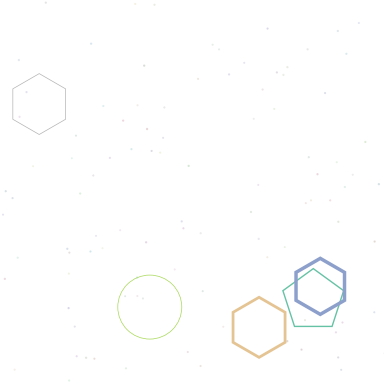[{"shape": "pentagon", "thickness": 1, "radius": 0.41, "center": [0.814, 0.219]}, {"shape": "hexagon", "thickness": 2.5, "radius": 0.36, "center": [0.832, 0.256]}, {"shape": "circle", "thickness": 0.5, "radius": 0.42, "center": [0.389, 0.202]}, {"shape": "hexagon", "thickness": 2, "radius": 0.39, "center": [0.673, 0.15]}, {"shape": "hexagon", "thickness": 0.5, "radius": 0.4, "center": [0.102, 0.73]}]